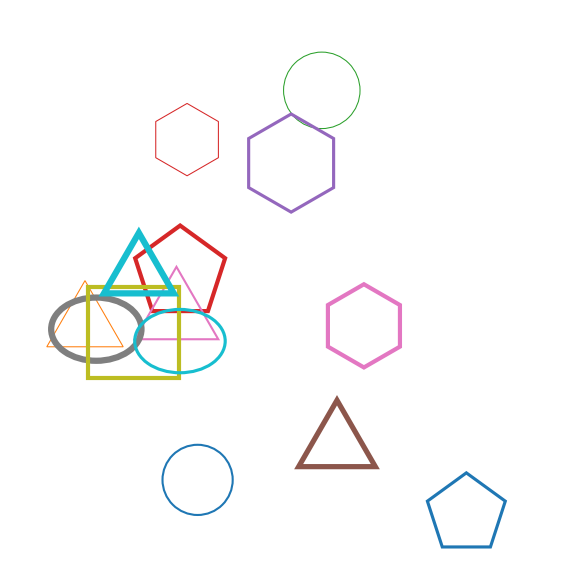[{"shape": "circle", "thickness": 1, "radius": 0.3, "center": [0.342, 0.168]}, {"shape": "pentagon", "thickness": 1.5, "radius": 0.35, "center": [0.808, 0.109]}, {"shape": "triangle", "thickness": 0.5, "radius": 0.38, "center": [0.147, 0.437]}, {"shape": "circle", "thickness": 0.5, "radius": 0.33, "center": [0.557, 0.843]}, {"shape": "hexagon", "thickness": 0.5, "radius": 0.31, "center": [0.324, 0.757]}, {"shape": "pentagon", "thickness": 2, "radius": 0.41, "center": [0.312, 0.527]}, {"shape": "hexagon", "thickness": 1.5, "radius": 0.42, "center": [0.504, 0.717]}, {"shape": "triangle", "thickness": 2.5, "radius": 0.38, "center": [0.584, 0.229]}, {"shape": "triangle", "thickness": 1, "radius": 0.42, "center": [0.306, 0.453]}, {"shape": "hexagon", "thickness": 2, "radius": 0.36, "center": [0.63, 0.435]}, {"shape": "oval", "thickness": 3, "radius": 0.39, "center": [0.167, 0.429]}, {"shape": "square", "thickness": 2, "radius": 0.39, "center": [0.231, 0.423]}, {"shape": "oval", "thickness": 1.5, "radius": 0.39, "center": [0.312, 0.409]}, {"shape": "triangle", "thickness": 3, "radius": 0.35, "center": [0.24, 0.526]}]